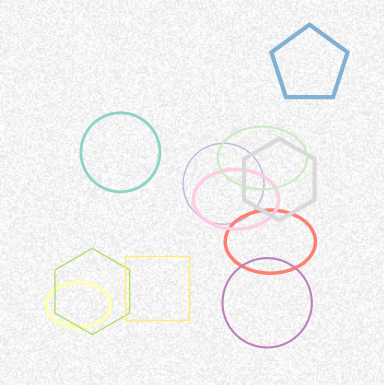[{"shape": "circle", "thickness": 2, "radius": 0.51, "center": [0.313, 0.604]}, {"shape": "oval", "thickness": 2.5, "radius": 0.42, "center": [0.203, 0.208]}, {"shape": "circle", "thickness": 1, "radius": 0.53, "center": [0.581, 0.523]}, {"shape": "oval", "thickness": 2.5, "radius": 0.59, "center": [0.702, 0.372]}, {"shape": "pentagon", "thickness": 3, "radius": 0.52, "center": [0.804, 0.832]}, {"shape": "hexagon", "thickness": 1, "radius": 0.56, "center": [0.24, 0.243]}, {"shape": "oval", "thickness": 2.5, "radius": 0.55, "center": [0.613, 0.482]}, {"shape": "hexagon", "thickness": 3, "radius": 0.53, "center": [0.725, 0.534]}, {"shape": "circle", "thickness": 1.5, "radius": 0.58, "center": [0.694, 0.214]}, {"shape": "oval", "thickness": 1.5, "radius": 0.58, "center": [0.681, 0.59]}, {"shape": "square", "thickness": 1, "radius": 0.42, "center": [0.408, 0.252]}]